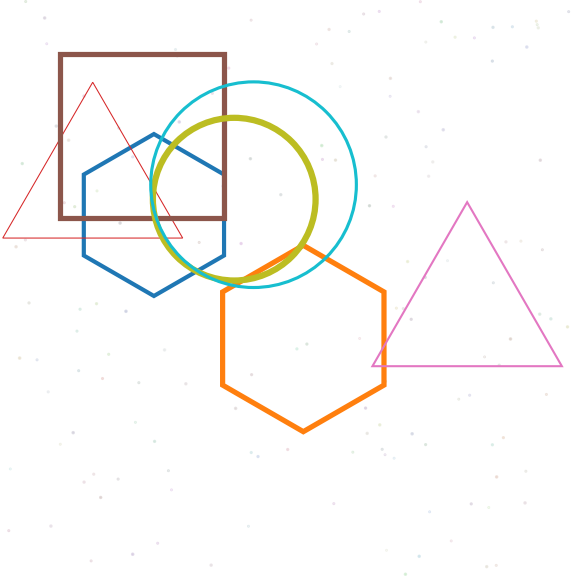[{"shape": "hexagon", "thickness": 2, "radius": 0.7, "center": [0.267, 0.627]}, {"shape": "hexagon", "thickness": 2.5, "radius": 0.81, "center": [0.525, 0.413]}, {"shape": "triangle", "thickness": 0.5, "radius": 0.9, "center": [0.161, 0.677]}, {"shape": "square", "thickness": 2.5, "radius": 0.71, "center": [0.246, 0.764]}, {"shape": "triangle", "thickness": 1, "radius": 0.95, "center": [0.809, 0.46]}, {"shape": "circle", "thickness": 3, "radius": 0.7, "center": [0.406, 0.654]}, {"shape": "circle", "thickness": 1.5, "radius": 0.89, "center": [0.439, 0.679]}]